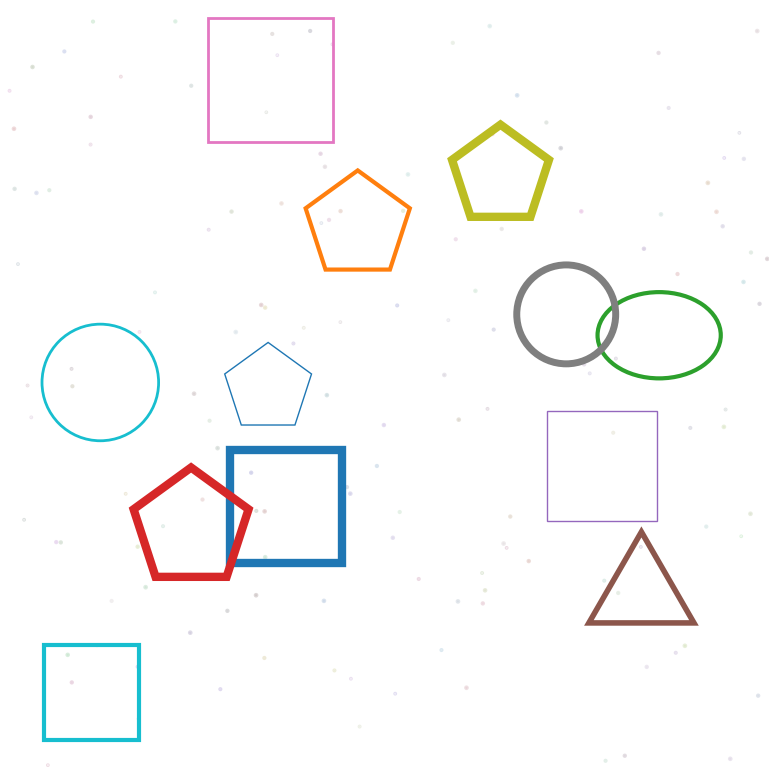[{"shape": "square", "thickness": 3, "radius": 0.36, "center": [0.371, 0.342]}, {"shape": "pentagon", "thickness": 0.5, "radius": 0.3, "center": [0.348, 0.496]}, {"shape": "pentagon", "thickness": 1.5, "radius": 0.36, "center": [0.465, 0.707]}, {"shape": "oval", "thickness": 1.5, "radius": 0.4, "center": [0.856, 0.565]}, {"shape": "pentagon", "thickness": 3, "radius": 0.39, "center": [0.248, 0.314]}, {"shape": "square", "thickness": 0.5, "radius": 0.36, "center": [0.781, 0.395]}, {"shape": "triangle", "thickness": 2, "radius": 0.39, "center": [0.833, 0.23]}, {"shape": "square", "thickness": 1, "radius": 0.4, "center": [0.351, 0.896]}, {"shape": "circle", "thickness": 2.5, "radius": 0.32, "center": [0.735, 0.592]}, {"shape": "pentagon", "thickness": 3, "radius": 0.33, "center": [0.65, 0.772]}, {"shape": "square", "thickness": 1.5, "radius": 0.31, "center": [0.119, 0.101]}, {"shape": "circle", "thickness": 1, "radius": 0.38, "center": [0.13, 0.503]}]